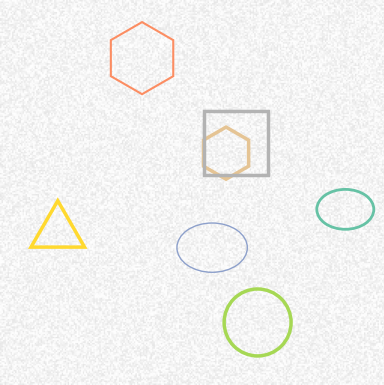[{"shape": "oval", "thickness": 2, "radius": 0.37, "center": [0.897, 0.456]}, {"shape": "hexagon", "thickness": 1.5, "radius": 0.47, "center": [0.369, 0.849]}, {"shape": "oval", "thickness": 1, "radius": 0.46, "center": [0.551, 0.357]}, {"shape": "circle", "thickness": 2.5, "radius": 0.43, "center": [0.669, 0.162]}, {"shape": "triangle", "thickness": 2.5, "radius": 0.4, "center": [0.15, 0.398]}, {"shape": "hexagon", "thickness": 2.5, "radius": 0.34, "center": [0.587, 0.602]}, {"shape": "square", "thickness": 2.5, "radius": 0.42, "center": [0.613, 0.628]}]